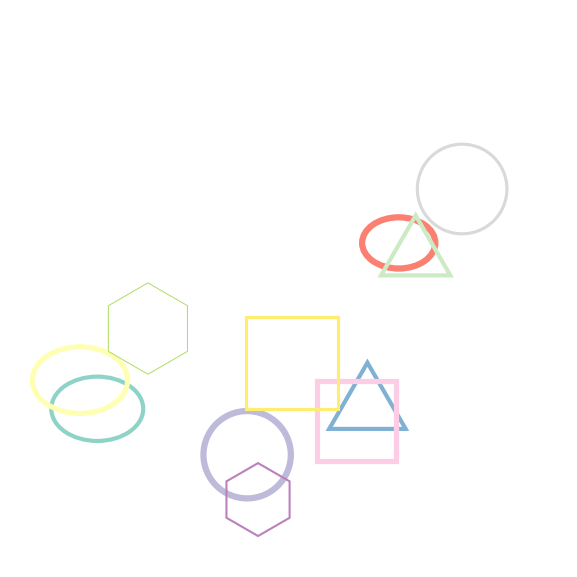[{"shape": "oval", "thickness": 2, "radius": 0.4, "center": [0.168, 0.291]}, {"shape": "oval", "thickness": 2.5, "radius": 0.41, "center": [0.139, 0.341]}, {"shape": "circle", "thickness": 3, "radius": 0.38, "center": [0.428, 0.212]}, {"shape": "oval", "thickness": 3, "radius": 0.32, "center": [0.69, 0.578]}, {"shape": "triangle", "thickness": 2, "radius": 0.38, "center": [0.636, 0.295]}, {"shape": "hexagon", "thickness": 0.5, "radius": 0.4, "center": [0.256, 0.43]}, {"shape": "square", "thickness": 2.5, "radius": 0.35, "center": [0.617, 0.27]}, {"shape": "circle", "thickness": 1.5, "radius": 0.39, "center": [0.8, 0.672]}, {"shape": "hexagon", "thickness": 1, "radius": 0.32, "center": [0.447, 0.134]}, {"shape": "triangle", "thickness": 2, "radius": 0.35, "center": [0.72, 0.557]}, {"shape": "square", "thickness": 1.5, "radius": 0.4, "center": [0.505, 0.37]}]